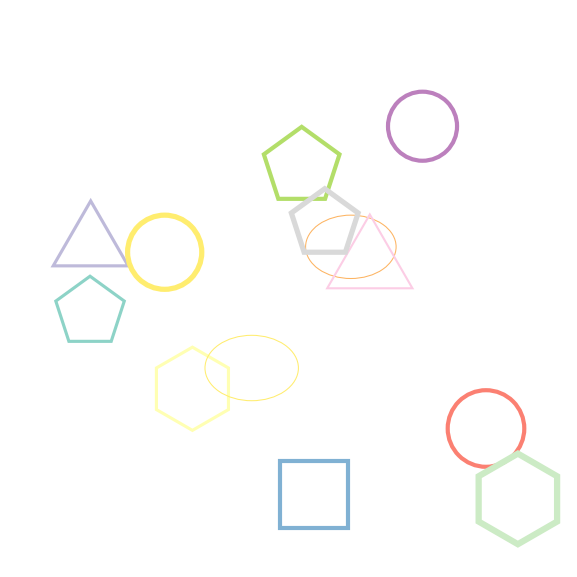[{"shape": "pentagon", "thickness": 1.5, "radius": 0.31, "center": [0.156, 0.458]}, {"shape": "hexagon", "thickness": 1.5, "radius": 0.36, "center": [0.333, 0.326]}, {"shape": "triangle", "thickness": 1.5, "radius": 0.37, "center": [0.157, 0.576]}, {"shape": "circle", "thickness": 2, "radius": 0.33, "center": [0.842, 0.257]}, {"shape": "square", "thickness": 2, "radius": 0.29, "center": [0.544, 0.143]}, {"shape": "oval", "thickness": 0.5, "radius": 0.39, "center": [0.608, 0.572]}, {"shape": "pentagon", "thickness": 2, "radius": 0.34, "center": [0.522, 0.711]}, {"shape": "triangle", "thickness": 1, "radius": 0.43, "center": [0.64, 0.543]}, {"shape": "pentagon", "thickness": 2.5, "radius": 0.3, "center": [0.562, 0.612]}, {"shape": "circle", "thickness": 2, "radius": 0.3, "center": [0.732, 0.781]}, {"shape": "hexagon", "thickness": 3, "radius": 0.39, "center": [0.897, 0.135]}, {"shape": "oval", "thickness": 0.5, "radius": 0.4, "center": [0.436, 0.362]}, {"shape": "circle", "thickness": 2.5, "radius": 0.32, "center": [0.285, 0.562]}]